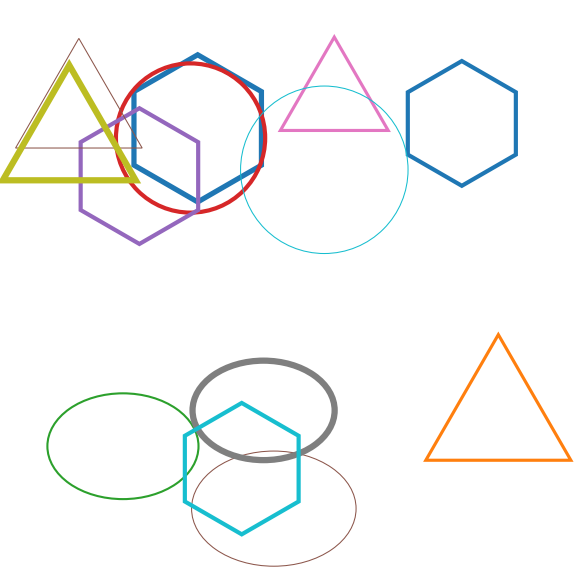[{"shape": "hexagon", "thickness": 2.5, "radius": 0.64, "center": [0.342, 0.777]}, {"shape": "hexagon", "thickness": 2, "radius": 0.54, "center": [0.8, 0.785]}, {"shape": "triangle", "thickness": 1.5, "radius": 0.72, "center": [0.863, 0.275]}, {"shape": "oval", "thickness": 1, "radius": 0.65, "center": [0.213, 0.226]}, {"shape": "circle", "thickness": 2, "radius": 0.65, "center": [0.33, 0.76]}, {"shape": "hexagon", "thickness": 2, "radius": 0.59, "center": [0.241, 0.694]}, {"shape": "triangle", "thickness": 0.5, "radius": 0.63, "center": [0.137, 0.806]}, {"shape": "oval", "thickness": 0.5, "radius": 0.71, "center": [0.474, 0.118]}, {"shape": "triangle", "thickness": 1.5, "radius": 0.54, "center": [0.579, 0.827]}, {"shape": "oval", "thickness": 3, "radius": 0.62, "center": [0.456, 0.289]}, {"shape": "triangle", "thickness": 3, "radius": 0.66, "center": [0.12, 0.753]}, {"shape": "circle", "thickness": 0.5, "radius": 0.73, "center": [0.562, 0.705]}, {"shape": "hexagon", "thickness": 2, "radius": 0.57, "center": [0.419, 0.188]}]